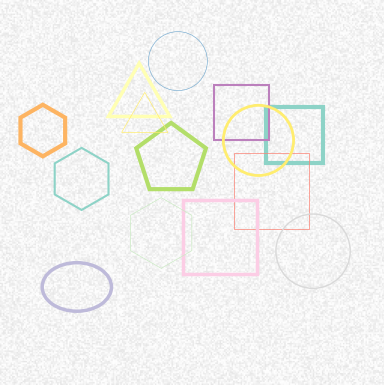[{"shape": "hexagon", "thickness": 1.5, "radius": 0.4, "center": [0.212, 0.535]}, {"shape": "square", "thickness": 3, "radius": 0.37, "center": [0.765, 0.649]}, {"shape": "triangle", "thickness": 2.5, "radius": 0.46, "center": [0.361, 0.744]}, {"shape": "oval", "thickness": 2.5, "radius": 0.45, "center": [0.2, 0.255]}, {"shape": "square", "thickness": 0.5, "radius": 0.49, "center": [0.705, 0.504]}, {"shape": "circle", "thickness": 0.5, "radius": 0.38, "center": [0.462, 0.841]}, {"shape": "hexagon", "thickness": 3, "radius": 0.33, "center": [0.111, 0.661]}, {"shape": "pentagon", "thickness": 3, "radius": 0.48, "center": [0.444, 0.586]}, {"shape": "square", "thickness": 2.5, "radius": 0.48, "center": [0.571, 0.384]}, {"shape": "circle", "thickness": 1, "radius": 0.48, "center": [0.813, 0.348]}, {"shape": "square", "thickness": 1.5, "radius": 0.36, "center": [0.627, 0.709]}, {"shape": "hexagon", "thickness": 0.5, "radius": 0.46, "center": [0.419, 0.395]}, {"shape": "circle", "thickness": 2, "radius": 0.46, "center": [0.671, 0.635]}, {"shape": "triangle", "thickness": 0.5, "radius": 0.35, "center": [0.376, 0.691]}]